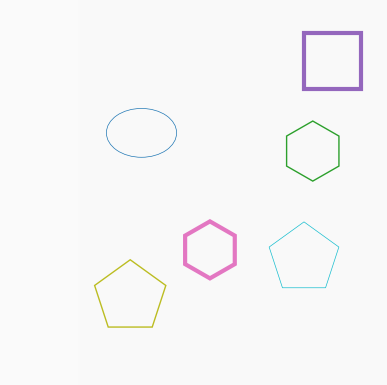[{"shape": "oval", "thickness": 0.5, "radius": 0.45, "center": [0.365, 0.655]}, {"shape": "hexagon", "thickness": 1, "radius": 0.39, "center": [0.807, 0.608]}, {"shape": "square", "thickness": 3, "radius": 0.36, "center": [0.858, 0.841]}, {"shape": "hexagon", "thickness": 3, "radius": 0.37, "center": [0.542, 0.351]}, {"shape": "pentagon", "thickness": 1, "radius": 0.48, "center": [0.336, 0.229]}, {"shape": "pentagon", "thickness": 0.5, "radius": 0.47, "center": [0.785, 0.329]}]